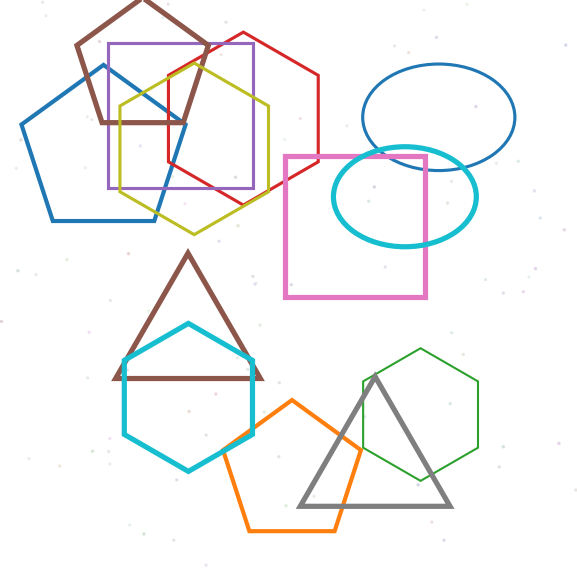[{"shape": "pentagon", "thickness": 2, "radius": 0.75, "center": [0.179, 0.737]}, {"shape": "oval", "thickness": 1.5, "radius": 0.66, "center": [0.76, 0.796]}, {"shape": "pentagon", "thickness": 2, "radius": 0.63, "center": [0.506, 0.181]}, {"shape": "hexagon", "thickness": 1, "radius": 0.57, "center": [0.728, 0.281]}, {"shape": "hexagon", "thickness": 1.5, "radius": 0.75, "center": [0.421, 0.794]}, {"shape": "square", "thickness": 1.5, "radius": 0.63, "center": [0.313, 0.799]}, {"shape": "pentagon", "thickness": 2.5, "radius": 0.6, "center": [0.247, 0.884]}, {"shape": "triangle", "thickness": 2.5, "radius": 0.72, "center": [0.326, 0.416]}, {"shape": "square", "thickness": 2.5, "radius": 0.61, "center": [0.614, 0.607]}, {"shape": "triangle", "thickness": 2.5, "radius": 0.75, "center": [0.65, 0.197]}, {"shape": "hexagon", "thickness": 1.5, "radius": 0.74, "center": [0.336, 0.741]}, {"shape": "oval", "thickness": 2.5, "radius": 0.62, "center": [0.701, 0.658]}, {"shape": "hexagon", "thickness": 2.5, "radius": 0.64, "center": [0.326, 0.311]}]